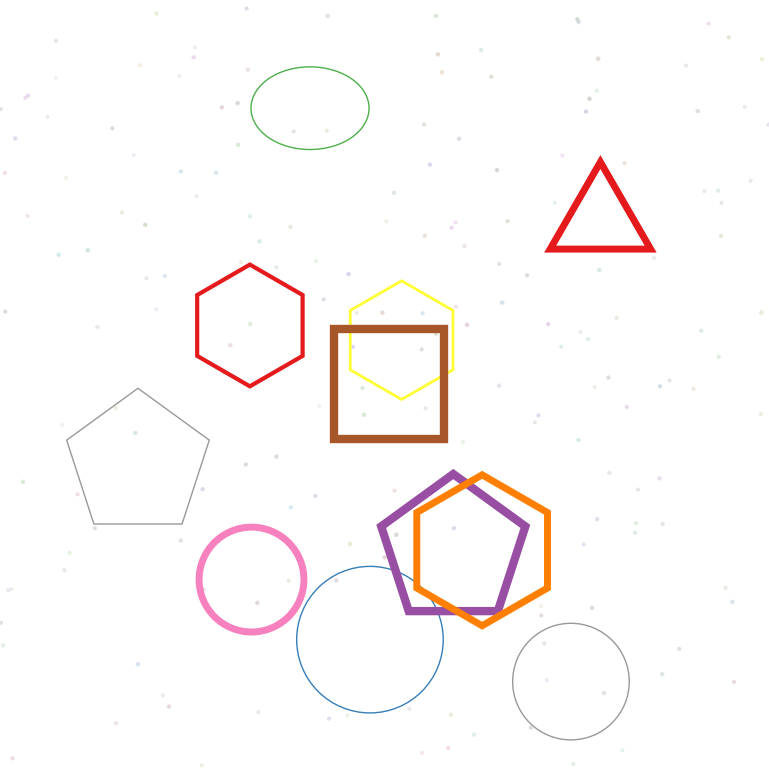[{"shape": "triangle", "thickness": 2.5, "radius": 0.38, "center": [0.78, 0.714]}, {"shape": "hexagon", "thickness": 1.5, "radius": 0.4, "center": [0.325, 0.577]}, {"shape": "circle", "thickness": 0.5, "radius": 0.48, "center": [0.48, 0.169]}, {"shape": "oval", "thickness": 0.5, "radius": 0.38, "center": [0.403, 0.86]}, {"shape": "pentagon", "thickness": 3, "radius": 0.49, "center": [0.589, 0.286]}, {"shape": "hexagon", "thickness": 2.5, "radius": 0.49, "center": [0.626, 0.285]}, {"shape": "hexagon", "thickness": 1, "radius": 0.39, "center": [0.522, 0.558]}, {"shape": "square", "thickness": 3, "radius": 0.36, "center": [0.505, 0.501]}, {"shape": "circle", "thickness": 2.5, "radius": 0.34, "center": [0.327, 0.247]}, {"shape": "circle", "thickness": 0.5, "radius": 0.38, "center": [0.741, 0.115]}, {"shape": "pentagon", "thickness": 0.5, "radius": 0.49, "center": [0.179, 0.398]}]